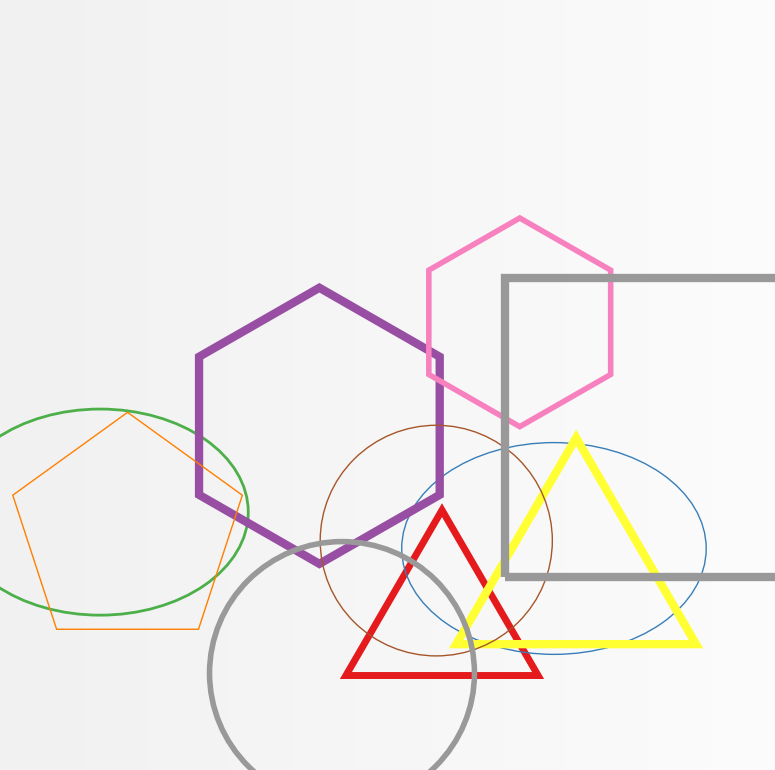[{"shape": "triangle", "thickness": 2.5, "radius": 0.72, "center": [0.57, 0.194]}, {"shape": "oval", "thickness": 0.5, "radius": 0.98, "center": [0.715, 0.288]}, {"shape": "oval", "thickness": 1, "radius": 0.96, "center": [0.129, 0.335]}, {"shape": "hexagon", "thickness": 3, "radius": 0.9, "center": [0.412, 0.447]}, {"shape": "pentagon", "thickness": 0.5, "radius": 0.78, "center": [0.165, 0.309]}, {"shape": "triangle", "thickness": 3, "radius": 0.89, "center": [0.743, 0.253]}, {"shape": "circle", "thickness": 0.5, "radius": 0.75, "center": [0.563, 0.298]}, {"shape": "hexagon", "thickness": 2, "radius": 0.68, "center": [0.671, 0.581]}, {"shape": "square", "thickness": 3, "radius": 0.97, "center": [0.846, 0.445]}, {"shape": "circle", "thickness": 2, "radius": 0.85, "center": [0.441, 0.126]}]